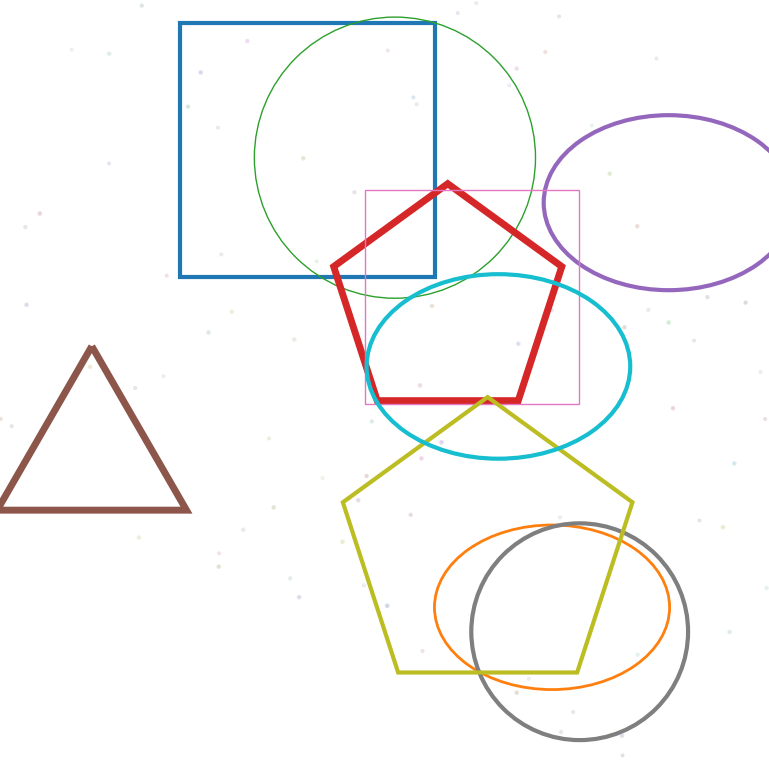[{"shape": "square", "thickness": 1.5, "radius": 0.83, "center": [0.4, 0.805]}, {"shape": "oval", "thickness": 1, "radius": 0.76, "center": [0.717, 0.211]}, {"shape": "circle", "thickness": 0.5, "radius": 0.91, "center": [0.513, 0.795]}, {"shape": "pentagon", "thickness": 2.5, "radius": 0.78, "center": [0.581, 0.606]}, {"shape": "oval", "thickness": 1.5, "radius": 0.81, "center": [0.868, 0.737]}, {"shape": "triangle", "thickness": 2.5, "radius": 0.71, "center": [0.119, 0.408]}, {"shape": "square", "thickness": 0.5, "radius": 0.7, "center": [0.613, 0.615]}, {"shape": "circle", "thickness": 1.5, "radius": 0.7, "center": [0.753, 0.18]}, {"shape": "pentagon", "thickness": 1.5, "radius": 0.99, "center": [0.633, 0.287]}, {"shape": "oval", "thickness": 1.5, "radius": 0.86, "center": [0.647, 0.524]}]